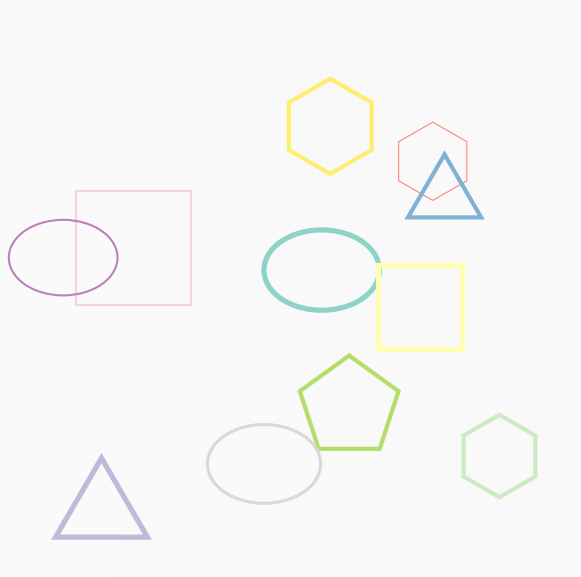[{"shape": "oval", "thickness": 2.5, "radius": 0.5, "center": [0.553, 0.531]}, {"shape": "square", "thickness": 2.5, "radius": 0.36, "center": [0.722, 0.468]}, {"shape": "triangle", "thickness": 2.5, "radius": 0.46, "center": [0.175, 0.115]}, {"shape": "hexagon", "thickness": 0.5, "radius": 0.34, "center": [0.745, 0.72]}, {"shape": "triangle", "thickness": 2, "radius": 0.36, "center": [0.765, 0.659]}, {"shape": "pentagon", "thickness": 2, "radius": 0.45, "center": [0.601, 0.294]}, {"shape": "square", "thickness": 1, "radius": 0.49, "center": [0.23, 0.57]}, {"shape": "oval", "thickness": 1.5, "radius": 0.49, "center": [0.454, 0.196]}, {"shape": "oval", "thickness": 1, "radius": 0.47, "center": [0.109, 0.553]}, {"shape": "hexagon", "thickness": 2, "radius": 0.36, "center": [0.859, 0.209]}, {"shape": "hexagon", "thickness": 2, "radius": 0.41, "center": [0.568, 0.781]}]